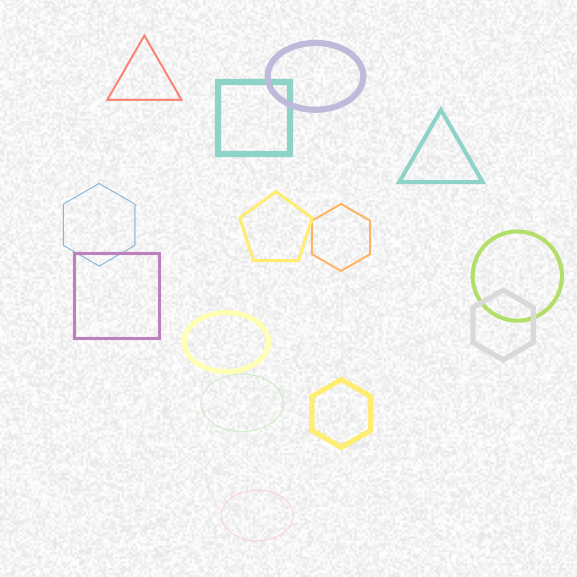[{"shape": "triangle", "thickness": 2, "radius": 0.42, "center": [0.764, 0.726]}, {"shape": "square", "thickness": 3, "radius": 0.31, "center": [0.44, 0.795]}, {"shape": "oval", "thickness": 2.5, "radius": 0.37, "center": [0.392, 0.407]}, {"shape": "oval", "thickness": 3, "radius": 0.41, "center": [0.546, 0.867]}, {"shape": "triangle", "thickness": 1, "radius": 0.37, "center": [0.25, 0.863]}, {"shape": "hexagon", "thickness": 0.5, "radius": 0.36, "center": [0.172, 0.61]}, {"shape": "hexagon", "thickness": 1, "radius": 0.29, "center": [0.59, 0.588]}, {"shape": "circle", "thickness": 2, "radius": 0.39, "center": [0.896, 0.521]}, {"shape": "oval", "thickness": 0.5, "radius": 0.31, "center": [0.445, 0.106]}, {"shape": "hexagon", "thickness": 2.5, "radius": 0.3, "center": [0.871, 0.436]}, {"shape": "square", "thickness": 1.5, "radius": 0.37, "center": [0.202, 0.487]}, {"shape": "oval", "thickness": 0.5, "radius": 0.36, "center": [0.419, 0.302]}, {"shape": "pentagon", "thickness": 1.5, "radius": 0.33, "center": [0.478, 0.601]}, {"shape": "hexagon", "thickness": 2.5, "radius": 0.29, "center": [0.591, 0.283]}]